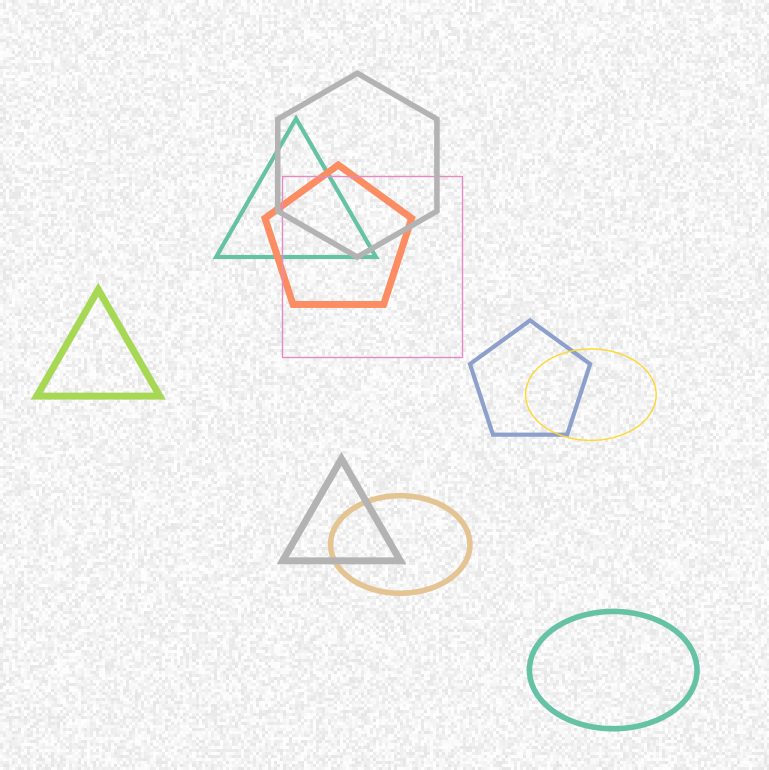[{"shape": "oval", "thickness": 2, "radius": 0.54, "center": [0.796, 0.13]}, {"shape": "triangle", "thickness": 1.5, "radius": 0.6, "center": [0.384, 0.726]}, {"shape": "pentagon", "thickness": 2.5, "radius": 0.5, "center": [0.439, 0.686]}, {"shape": "pentagon", "thickness": 1.5, "radius": 0.41, "center": [0.688, 0.502]}, {"shape": "square", "thickness": 0.5, "radius": 0.59, "center": [0.483, 0.654]}, {"shape": "triangle", "thickness": 2.5, "radius": 0.46, "center": [0.128, 0.532]}, {"shape": "oval", "thickness": 0.5, "radius": 0.42, "center": [0.767, 0.487]}, {"shape": "oval", "thickness": 2, "radius": 0.45, "center": [0.52, 0.293]}, {"shape": "triangle", "thickness": 2.5, "radius": 0.44, "center": [0.443, 0.316]}, {"shape": "hexagon", "thickness": 2, "radius": 0.6, "center": [0.464, 0.786]}]